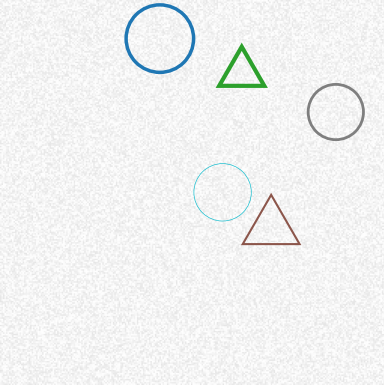[{"shape": "circle", "thickness": 2.5, "radius": 0.44, "center": [0.415, 0.9]}, {"shape": "triangle", "thickness": 3, "radius": 0.34, "center": [0.628, 0.811]}, {"shape": "triangle", "thickness": 1.5, "radius": 0.43, "center": [0.704, 0.409]}, {"shape": "circle", "thickness": 2, "radius": 0.36, "center": [0.872, 0.709]}, {"shape": "circle", "thickness": 0.5, "radius": 0.37, "center": [0.578, 0.5]}]